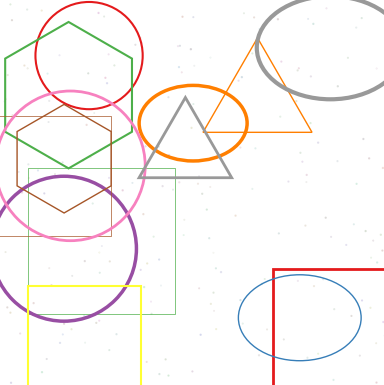[{"shape": "square", "thickness": 2, "radius": 0.78, "center": [0.865, 0.145]}, {"shape": "circle", "thickness": 1.5, "radius": 0.7, "center": [0.231, 0.856]}, {"shape": "oval", "thickness": 1, "radius": 0.8, "center": [0.779, 0.175]}, {"shape": "square", "thickness": 0.5, "radius": 0.95, "center": [0.264, 0.375]}, {"shape": "hexagon", "thickness": 1.5, "radius": 0.95, "center": [0.178, 0.753]}, {"shape": "circle", "thickness": 2.5, "radius": 0.94, "center": [0.166, 0.354]}, {"shape": "triangle", "thickness": 1, "radius": 0.82, "center": [0.669, 0.738]}, {"shape": "oval", "thickness": 2.5, "radius": 0.7, "center": [0.502, 0.68]}, {"shape": "square", "thickness": 1.5, "radius": 0.73, "center": [0.22, 0.111]}, {"shape": "square", "thickness": 0.5, "radius": 0.78, "center": [0.133, 0.543]}, {"shape": "hexagon", "thickness": 1, "radius": 0.71, "center": [0.166, 0.588]}, {"shape": "circle", "thickness": 2, "radius": 0.97, "center": [0.183, 0.569]}, {"shape": "oval", "thickness": 3, "radius": 0.96, "center": [0.858, 0.876]}, {"shape": "triangle", "thickness": 2, "radius": 0.69, "center": [0.482, 0.608]}]